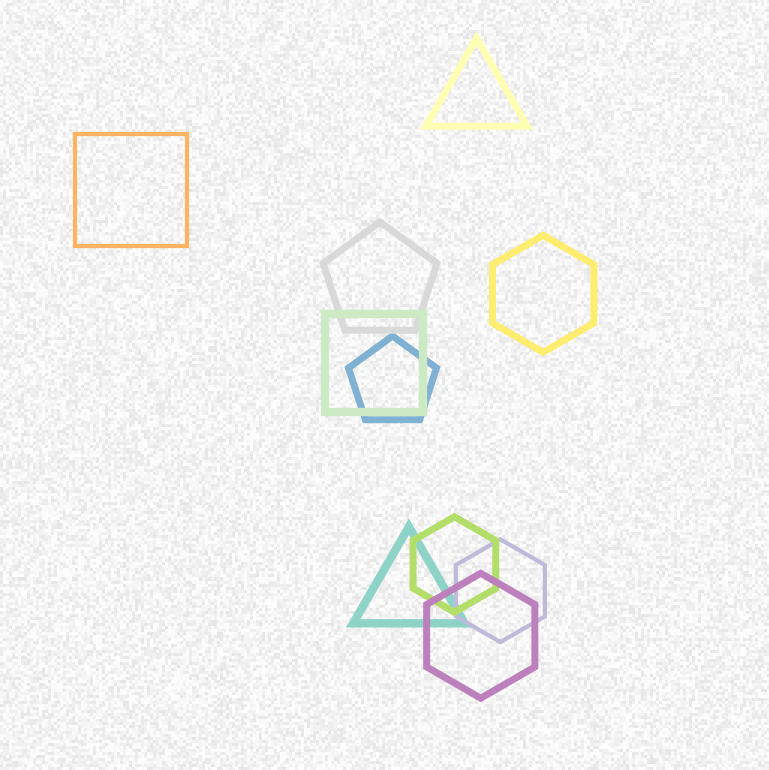[{"shape": "triangle", "thickness": 3, "radius": 0.42, "center": [0.531, 0.232]}, {"shape": "triangle", "thickness": 2.5, "radius": 0.38, "center": [0.619, 0.874]}, {"shape": "hexagon", "thickness": 1.5, "radius": 0.33, "center": [0.65, 0.233]}, {"shape": "pentagon", "thickness": 2.5, "radius": 0.3, "center": [0.51, 0.504]}, {"shape": "square", "thickness": 1.5, "radius": 0.36, "center": [0.17, 0.753]}, {"shape": "hexagon", "thickness": 2.5, "radius": 0.31, "center": [0.59, 0.267]}, {"shape": "pentagon", "thickness": 2.5, "radius": 0.39, "center": [0.494, 0.634]}, {"shape": "hexagon", "thickness": 2.5, "radius": 0.41, "center": [0.624, 0.174]}, {"shape": "square", "thickness": 3, "radius": 0.32, "center": [0.486, 0.529]}, {"shape": "hexagon", "thickness": 2.5, "radius": 0.38, "center": [0.705, 0.618]}]